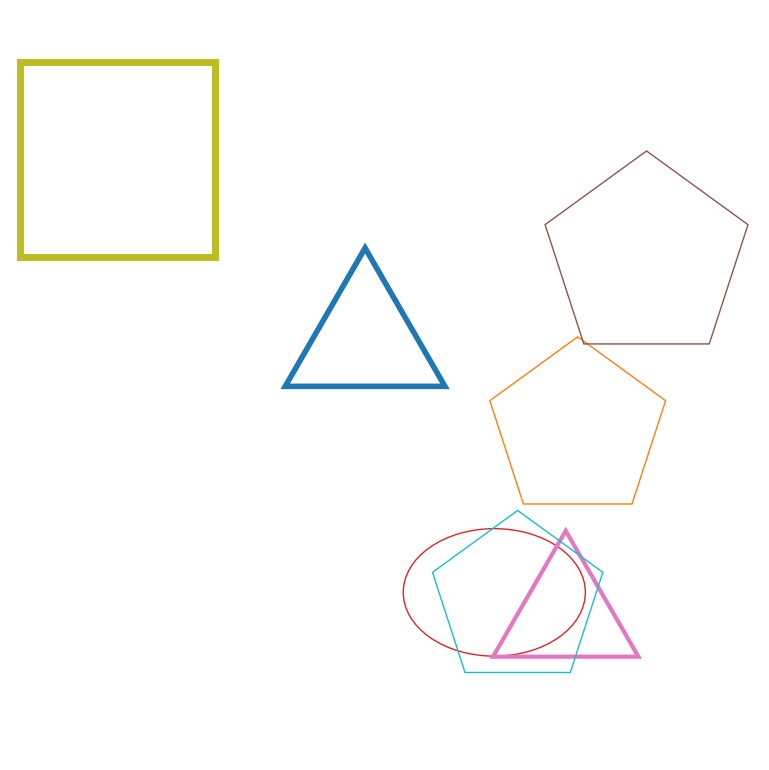[{"shape": "triangle", "thickness": 2, "radius": 0.6, "center": [0.474, 0.558]}, {"shape": "pentagon", "thickness": 0.5, "radius": 0.6, "center": [0.75, 0.443]}, {"shape": "oval", "thickness": 0.5, "radius": 0.59, "center": [0.642, 0.231]}, {"shape": "pentagon", "thickness": 0.5, "radius": 0.69, "center": [0.84, 0.665]}, {"shape": "triangle", "thickness": 1.5, "radius": 0.55, "center": [0.735, 0.202]}, {"shape": "square", "thickness": 2.5, "radius": 0.63, "center": [0.153, 0.793]}, {"shape": "pentagon", "thickness": 0.5, "radius": 0.58, "center": [0.672, 0.221]}]